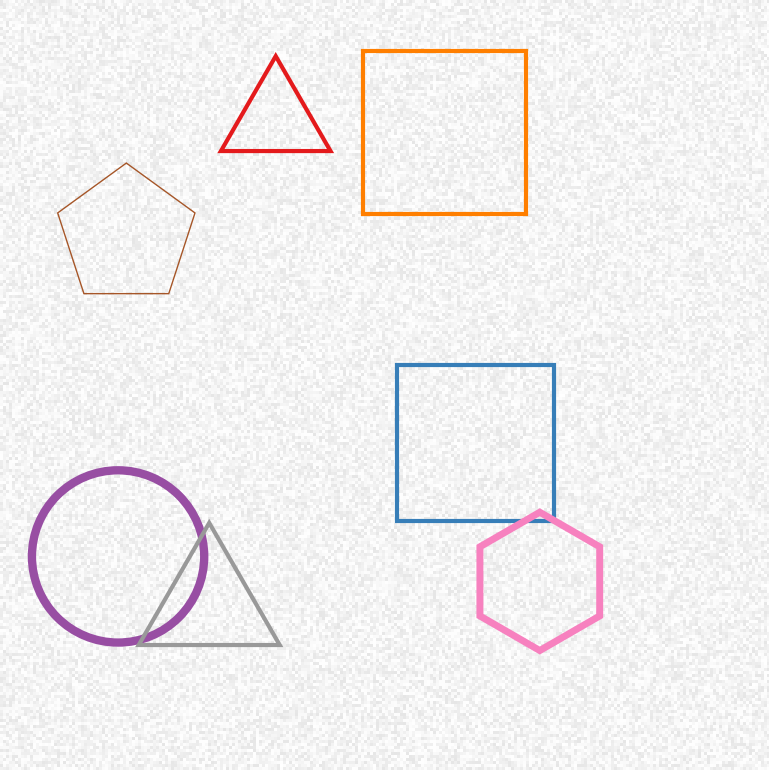[{"shape": "triangle", "thickness": 1.5, "radius": 0.41, "center": [0.358, 0.845]}, {"shape": "square", "thickness": 1.5, "radius": 0.51, "center": [0.618, 0.424]}, {"shape": "circle", "thickness": 3, "radius": 0.56, "center": [0.153, 0.277]}, {"shape": "square", "thickness": 1.5, "radius": 0.53, "center": [0.577, 0.828]}, {"shape": "pentagon", "thickness": 0.5, "radius": 0.47, "center": [0.164, 0.694]}, {"shape": "hexagon", "thickness": 2.5, "radius": 0.45, "center": [0.701, 0.245]}, {"shape": "triangle", "thickness": 1.5, "radius": 0.53, "center": [0.272, 0.215]}]